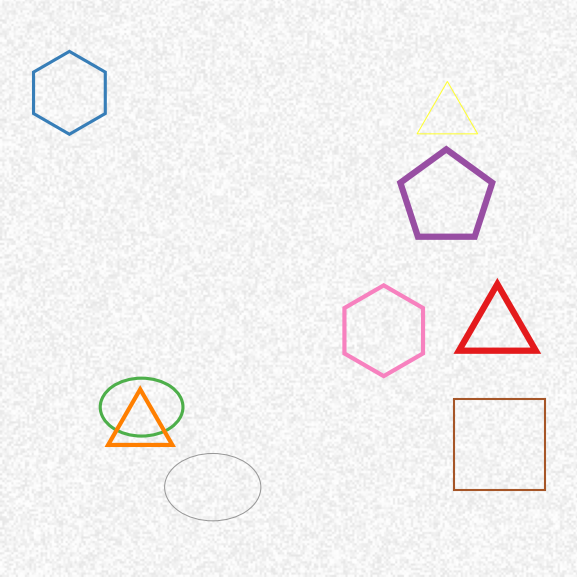[{"shape": "triangle", "thickness": 3, "radius": 0.38, "center": [0.861, 0.43]}, {"shape": "hexagon", "thickness": 1.5, "radius": 0.36, "center": [0.12, 0.838]}, {"shape": "oval", "thickness": 1.5, "radius": 0.36, "center": [0.245, 0.294]}, {"shape": "pentagon", "thickness": 3, "radius": 0.42, "center": [0.773, 0.657]}, {"shape": "triangle", "thickness": 2, "radius": 0.32, "center": [0.243, 0.261]}, {"shape": "triangle", "thickness": 0.5, "radius": 0.3, "center": [0.775, 0.798]}, {"shape": "square", "thickness": 1, "radius": 0.39, "center": [0.865, 0.229]}, {"shape": "hexagon", "thickness": 2, "radius": 0.39, "center": [0.664, 0.426]}, {"shape": "oval", "thickness": 0.5, "radius": 0.42, "center": [0.368, 0.156]}]